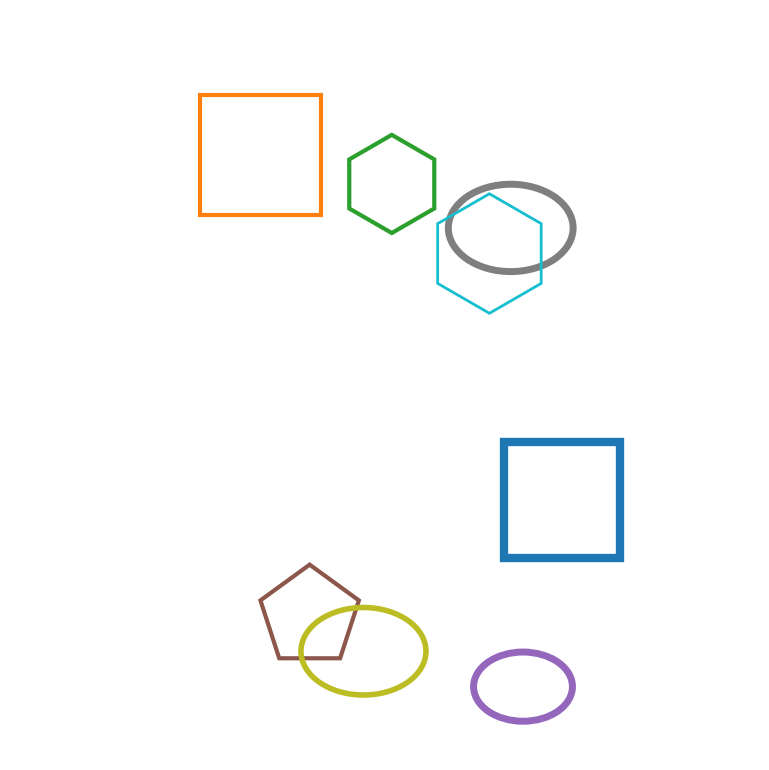[{"shape": "square", "thickness": 3, "radius": 0.38, "center": [0.729, 0.351]}, {"shape": "square", "thickness": 1.5, "radius": 0.39, "center": [0.338, 0.799]}, {"shape": "hexagon", "thickness": 1.5, "radius": 0.32, "center": [0.509, 0.761]}, {"shape": "oval", "thickness": 2.5, "radius": 0.32, "center": [0.679, 0.108]}, {"shape": "pentagon", "thickness": 1.5, "radius": 0.34, "center": [0.402, 0.199]}, {"shape": "oval", "thickness": 2.5, "radius": 0.41, "center": [0.663, 0.704]}, {"shape": "oval", "thickness": 2, "radius": 0.41, "center": [0.472, 0.154]}, {"shape": "hexagon", "thickness": 1, "radius": 0.39, "center": [0.636, 0.671]}]